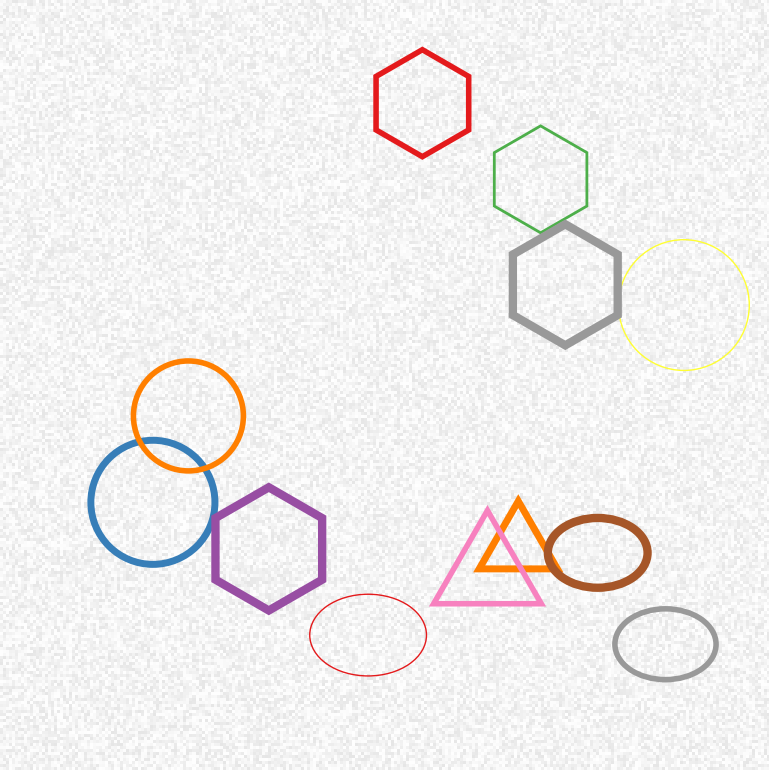[{"shape": "hexagon", "thickness": 2, "radius": 0.35, "center": [0.549, 0.866]}, {"shape": "oval", "thickness": 0.5, "radius": 0.38, "center": [0.478, 0.175]}, {"shape": "circle", "thickness": 2.5, "radius": 0.4, "center": [0.199, 0.348]}, {"shape": "hexagon", "thickness": 1, "radius": 0.35, "center": [0.702, 0.767]}, {"shape": "hexagon", "thickness": 3, "radius": 0.4, "center": [0.349, 0.287]}, {"shape": "triangle", "thickness": 2.5, "radius": 0.29, "center": [0.673, 0.291]}, {"shape": "circle", "thickness": 2, "radius": 0.36, "center": [0.245, 0.46]}, {"shape": "circle", "thickness": 0.5, "radius": 0.42, "center": [0.888, 0.604]}, {"shape": "oval", "thickness": 3, "radius": 0.32, "center": [0.776, 0.282]}, {"shape": "triangle", "thickness": 2, "radius": 0.4, "center": [0.633, 0.256]}, {"shape": "oval", "thickness": 2, "radius": 0.33, "center": [0.864, 0.163]}, {"shape": "hexagon", "thickness": 3, "radius": 0.39, "center": [0.734, 0.63]}]